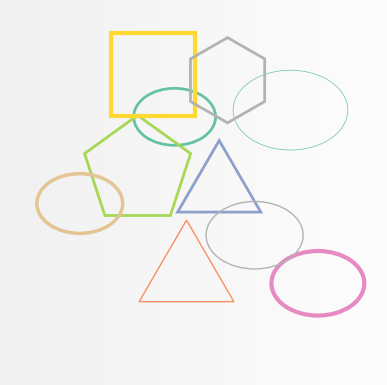[{"shape": "oval", "thickness": 2, "radius": 0.53, "center": [0.451, 0.697]}, {"shape": "oval", "thickness": 0.5, "radius": 0.74, "center": [0.75, 0.714]}, {"shape": "triangle", "thickness": 1, "radius": 0.71, "center": [0.481, 0.287]}, {"shape": "triangle", "thickness": 2, "radius": 0.62, "center": [0.566, 0.511]}, {"shape": "oval", "thickness": 3, "radius": 0.6, "center": [0.82, 0.264]}, {"shape": "pentagon", "thickness": 2, "radius": 0.72, "center": [0.355, 0.557]}, {"shape": "square", "thickness": 3, "radius": 0.54, "center": [0.395, 0.806]}, {"shape": "oval", "thickness": 2.5, "radius": 0.55, "center": [0.206, 0.471]}, {"shape": "oval", "thickness": 1, "radius": 0.63, "center": [0.657, 0.389]}, {"shape": "hexagon", "thickness": 2, "radius": 0.55, "center": [0.587, 0.792]}]